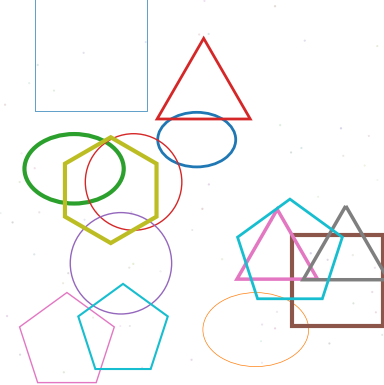[{"shape": "square", "thickness": 0.5, "radius": 0.73, "center": [0.236, 0.858]}, {"shape": "oval", "thickness": 2, "radius": 0.51, "center": [0.511, 0.637]}, {"shape": "oval", "thickness": 0.5, "radius": 0.69, "center": [0.664, 0.144]}, {"shape": "oval", "thickness": 3, "radius": 0.64, "center": [0.192, 0.562]}, {"shape": "triangle", "thickness": 2, "radius": 0.7, "center": [0.529, 0.761]}, {"shape": "circle", "thickness": 1, "radius": 0.63, "center": [0.347, 0.527]}, {"shape": "circle", "thickness": 1, "radius": 0.66, "center": [0.314, 0.316]}, {"shape": "square", "thickness": 3, "radius": 0.59, "center": [0.876, 0.271]}, {"shape": "triangle", "thickness": 2.5, "radius": 0.6, "center": [0.72, 0.335]}, {"shape": "pentagon", "thickness": 1, "radius": 0.65, "center": [0.174, 0.111]}, {"shape": "triangle", "thickness": 2.5, "radius": 0.64, "center": [0.898, 0.337]}, {"shape": "hexagon", "thickness": 3, "radius": 0.69, "center": [0.288, 0.506]}, {"shape": "pentagon", "thickness": 1.5, "radius": 0.61, "center": [0.32, 0.14]}, {"shape": "pentagon", "thickness": 2, "radius": 0.72, "center": [0.753, 0.34]}]